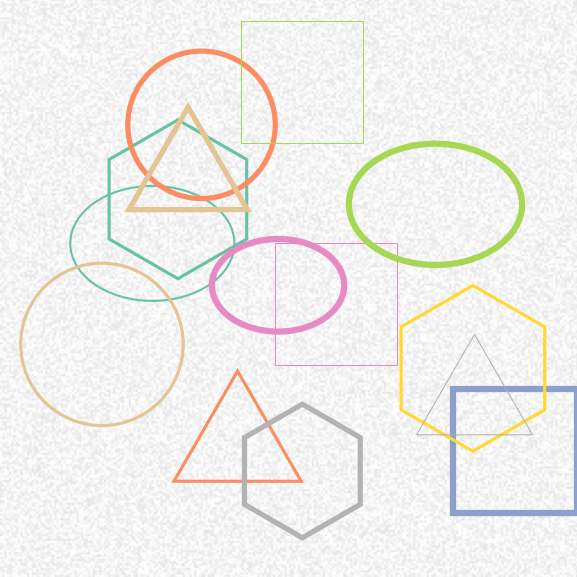[{"shape": "oval", "thickness": 1, "radius": 0.71, "center": [0.264, 0.578]}, {"shape": "hexagon", "thickness": 1.5, "radius": 0.69, "center": [0.308, 0.654]}, {"shape": "circle", "thickness": 2.5, "radius": 0.64, "center": [0.349, 0.783]}, {"shape": "triangle", "thickness": 1.5, "radius": 0.64, "center": [0.411, 0.229]}, {"shape": "square", "thickness": 3, "radius": 0.53, "center": [0.892, 0.218]}, {"shape": "square", "thickness": 0.5, "radius": 0.53, "center": [0.582, 0.472]}, {"shape": "oval", "thickness": 3, "radius": 0.57, "center": [0.481, 0.505]}, {"shape": "oval", "thickness": 3, "radius": 0.75, "center": [0.754, 0.645]}, {"shape": "square", "thickness": 0.5, "radius": 0.53, "center": [0.522, 0.858]}, {"shape": "hexagon", "thickness": 1.5, "radius": 0.72, "center": [0.819, 0.361]}, {"shape": "triangle", "thickness": 2.5, "radius": 0.59, "center": [0.326, 0.695]}, {"shape": "circle", "thickness": 1.5, "radius": 0.7, "center": [0.177, 0.403]}, {"shape": "triangle", "thickness": 0.5, "radius": 0.58, "center": [0.822, 0.304]}, {"shape": "hexagon", "thickness": 2.5, "radius": 0.58, "center": [0.524, 0.184]}]